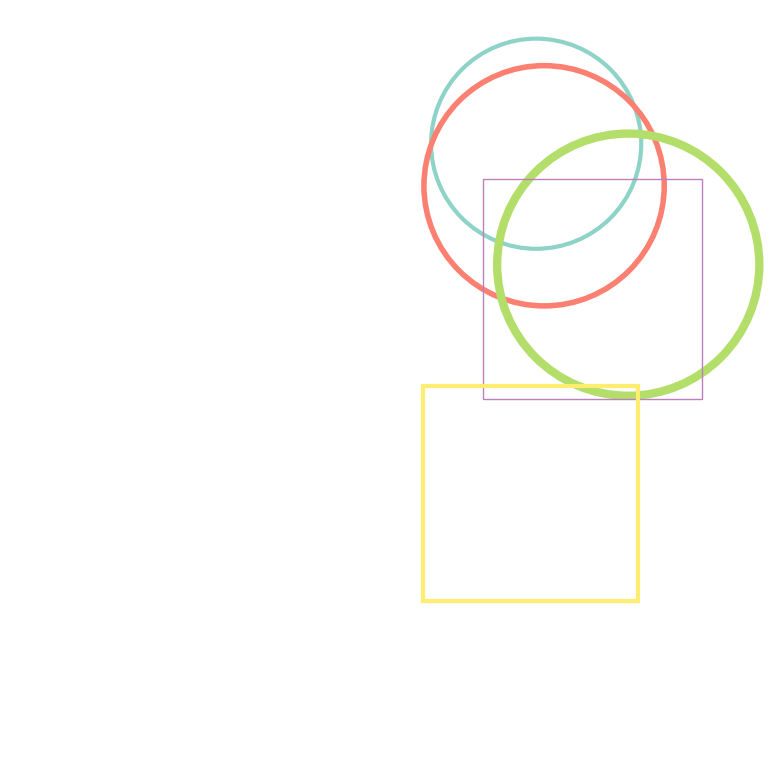[{"shape": "circle", "thickness": 1.5, "radius": 0.68, "center": [0.696, 0.813]}, {"shape": "circle", "thickness": 2, "radius": 0.78, "center": [0.707, 0.759]}, {"shape": "circle", "thickness": 3, "radius": 0.85, "center": [0.816, 0.656]}, {"shape": "square", "thickness": 0.5, "radius": 0.71, "center": [0.77, 0.624]}, {"shape": "square", "thickness": 1.5, "radius": 0.7, "center": [0.689, 0.36]}]